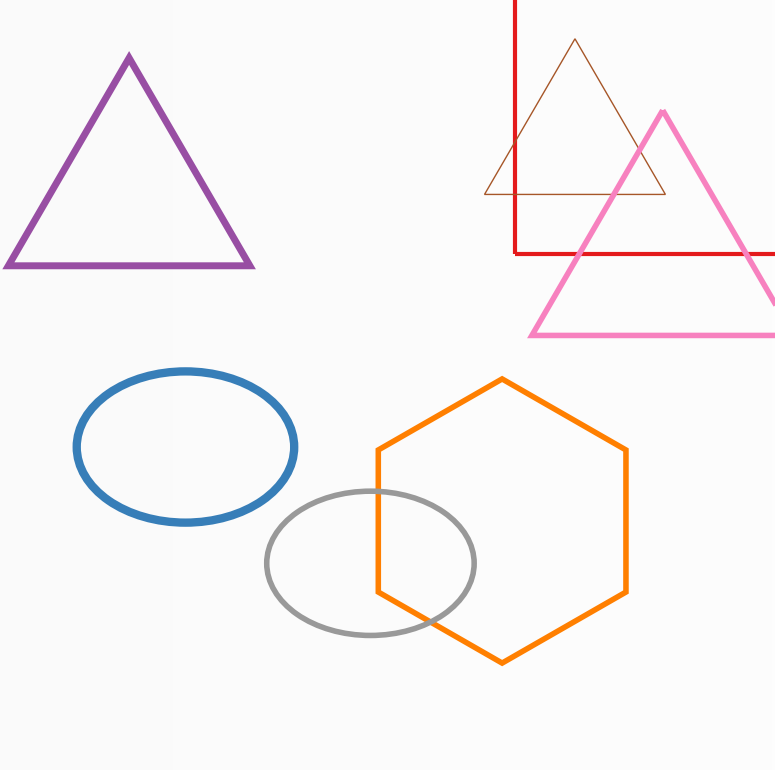[{"shape": "square", "thickness": 1.5, "radius": 0.98, "center": [0.86, 0.866]}, {"shape": "oval", "thickness": 3, "radius": 0.7, "center": [0.239, 0.419]}, {"shape": "triangle", "thickness": 2.5, "radius": 0.9, "center": [0.167, 0.745]}, {"shape": "hexagon", "thickness": 2, "radius": 0.92, "center": [0.648, 0.323]}, {"shape": "triangle", "thickness": 0.5, "radius": 0.67, "center": [0.742, 0.815]}, {"shape": "triangle", "thickness": 2, "radius": 0.97, "center": [0.855, 0.662]}, {"shape": "oval", "thickness": 2, "radius": 0.67, "center": [0.478, 0.268]}]